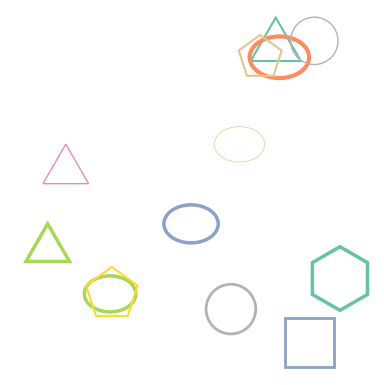[{"shape": "triangle", "thickness": 1.5, "radius": 0.38, "center": [0.716, 0.879]}, {"shape": "hexagon", "thickness": 2.5, "radius": 0.41, "center": [0.883, 0.277]}, {"shape": "oval", "thickness": 3, "radius": 0.39, "center": [0.726, 0.851]}, {"shape": "square", "thickness": 2, "radius": 0.32, "center": [0.805, 0.111]}, {"shape": "oval", "thickness": 2.5, "radius": 0.35, "center": [0.496, 0.419]}, {"shape": "triangle", "thickness": 1, "radius": 0.34, "center": [0.171, 0.557]}, {"shape": "oval", "thickness": 2.5, "radius": 0.33, "center": [0.286, 0.237]}, {"shape": "triangle", "thickness": 2.5, "radius": 0.33, "center": [0.124, 0.353]}, {"shape": "pentagon", "thickness": 1.5, "radius": 0.35, "center": [0.29, 0.236]}, {"shape": "pentagon", "thickness": 1.5, "radius": 0.29, "center": [0.676, 0.851]}, {"shape": "oval", "thickness": 0.5, "radius": 0.33, "center": [0.622, 0.625]}, {"shape": "circle", "thickness": 1, "radius": 0.31, "center": [0.816, 0.894]}, {"shape": "circle", "thickness": 2, "radius": 0.32, "center": [0.6, 0.197]}]